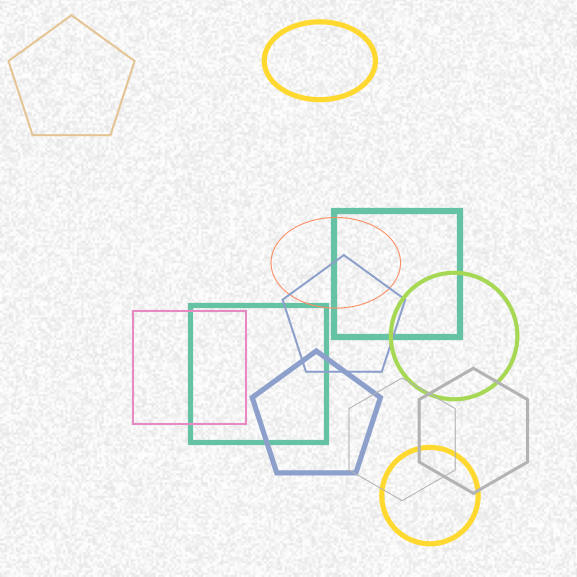[{"shape": "square", "thickness": 2.5, "radius": 0.59, "center": [0.446, 0.352]}, {"shape": "square", "thickness": 3, "radius": 0.54, "center": [0.687, 0.525]}, {"shape": "oval", "thickness": 0.5, "radius": 0.56, "center": [0.581, 0.544]}, {"shape": "pentagon", "thickness": 2.5, "radius": 0.58, "center": [0.548, 0.275]}, {"shape": "pentagon", "thickness": 1, "radius": 0.56, "center": [0.596, 0.446]}, {"shape": "square", "thickness": 1, "radius": 0.49, "center": [0.328, 0.363]}, {"shape": "circle", "thickness": 2, "radius": 0.55, "center": [0.786, 0.417]}, {"shape": "oval", "thickness": 2.5, "radius": 0.48, "center": [0.554, 0.894]}, {"shape": "circle", "thickness": 2.5, "radius": 0.42, "center": [0.745, 0.141]}, {"shape": "pentagon", "thickness": 1, "radius": 0.57, "center": [0.124, 0.858]}, {"shape": "hexagon", "thickness": 1.5, "radius": 0.54, "center": [0.82, 0.253]}, {"shape": "hexagon", "thickness": 0.5, "radius": 0.53, "center": [0.696, 0.238]}]